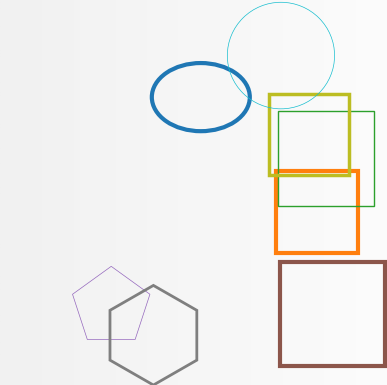[{"shape": "oval", "thickness": 3, "radius": 0.63, "center": [0.518, 0.748]}, {"shape": "square", "thickness": 3, "radius": 0.53, "center": [0.818, 0.45]}, {"shape": "square", "thickness": 1, "radius": 0.62, "center": [0.84, 0.588]}, {"shape": "pentagon", "thickness": 0.5, "radius": 0.52, "center": [0.287, 0.203]}, {"shape": "square", "thickness": 3, "radius": 0.68, "center": [0.857, 0.184]}, {"shape": "hexagon", "thickness": 2, "radius": 0.65, "center": [0.396, 0.129]}, {"shape": "square", "thickness": 2.5, "radius": 0.52, "center": [0.797, 0.651]}, {"shape": "circle", "thickness": 0.5, "radius": 0.69, "center": [0.725, 0.856]}]